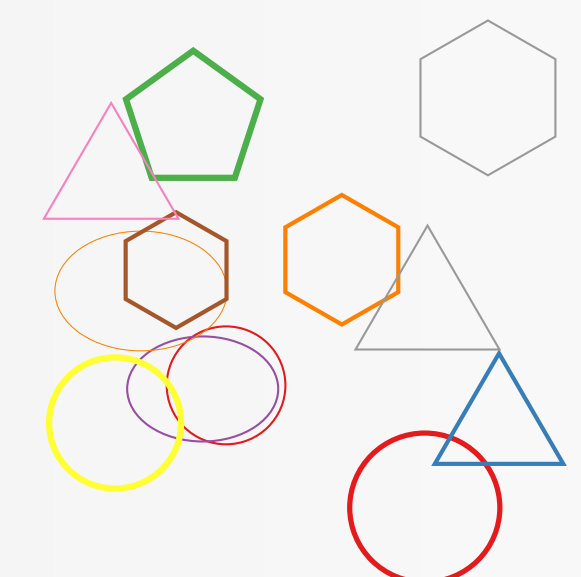[{"shape": "circle", "thickness": 1, "radius": 0.51, "center": [0.389, 0.332]}, {"shape": "circle", "thickness": 2.5, "radius": 0.65, "center": [0.731, 0.12]}, {"shape": "triangle", "thickness": 2, "radius": 0.64, "center": [0.859, 0.26]}, {"shape": "pentagon", "thickness": 3, "radius": 0.61, "center": [0.332, 0.79]}, {"shape": "oval", "thickness": 1, "radius": 0.65, "center": [0.349, 0.326]}, {"shape": "hexagon", "thickness": 2, "radius": 0.56, "center": [0.588, 0.549]}, {"shape": "oval", "thickness": 0.5, "radius": 0.74, "center": [0.243, 0.495]}, {"shape": "circle", "thickness": 3, "radius": 0.57, "center": [0.198, 0.267]}, {"shape": "hexagon", "thickness": 2, "radius": 0.5, "center": [0.303, 0.531]}, {"shape": "triangle", "thickness": 1, "radius": 0.67, "center": [0.191, 0.687]}, {"shape": "triangle", "thickness": 1, "radius": 0.72, "center": [0.735, 0.465]}, {"shape": "hexagon", "thickness": 1, "radius": 0.67, "center": [0.839, 0.83]}]